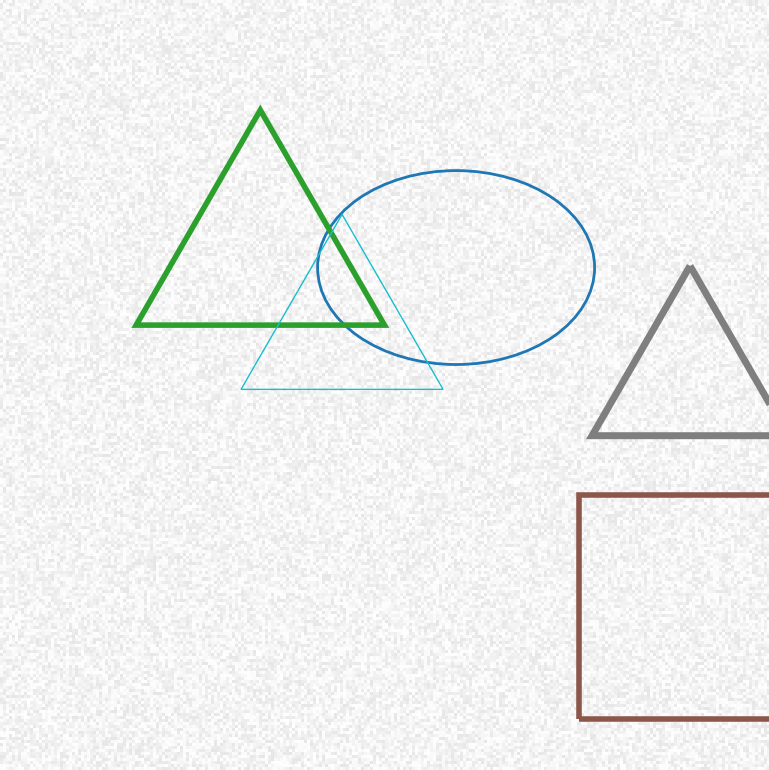[{"shape": "oval", "thickness": 1, "radius": 0.9, "center": [0.592, 0.653]}, {"shape": "triangle", "thickness": 2, "radius": 0.93, "center": [0.338, 0.671]}, {"shape": "square", "thickness": 2, "radius": 0.73, "center": [0.898, 0.212]}, {"shape": "triangle", "thickness": 2.5, "radius": 0.74, "center": [0.896, 0.508]}, {"shape": "triangle", "thickness": 0.5, "radius": 0.76, "center": [0.444, 0.57]}]